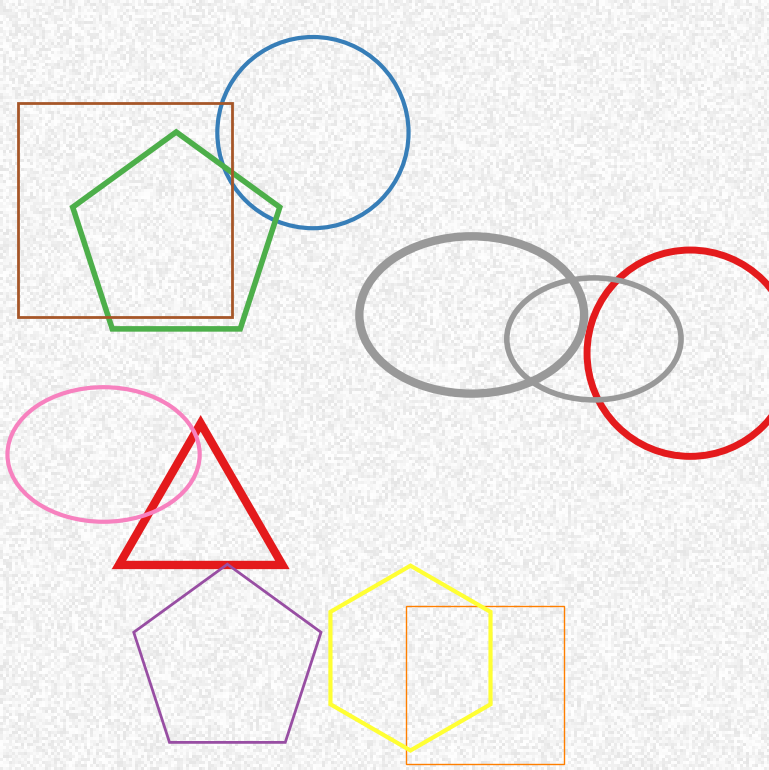[{"shape": "triangle", "thickness": 3, "radius": 0.61, "center": [0.261, 0.328]}, {"shape": "circle", "thickness": 2.5, "radius": 0.67, "center": [0.896, 0.541]}, {"shape": "circle", "thickness": 1.5, "radius": 0.62, "center": [0.406, 0.828]}, {"shape": "pentagon", "thickness": 2, "radius": 0.71, "center": [0.229, 0.687]}, {"shape": "pentagon", "thickness": 1, "radius": 0.64, "center": [0.295, 0.139]}, {"shape": "square", "thickness": 0.5, "radius": 0.51, "center": [0.63, 0.11]}, {"shape": "hexagon", "thickness": 1.5, "radius": 0.6, "center": [0.533, 0.145]}, {"shape": "square", "thickness": 1, "radius": 0.69, "center": [0.162, 0.727]}, {"shape": "oval", "thickness": 1.5, "radius": 0.62, "center": [0.135, 0.41]}, {"shape": "oval", "thickness": 3, "radius": 0.73, "center": [0.613, 0.591]}, {"shape": "oval", "thickness": 2, "radius": 0.57, "center": [0.771, 0.56]}]